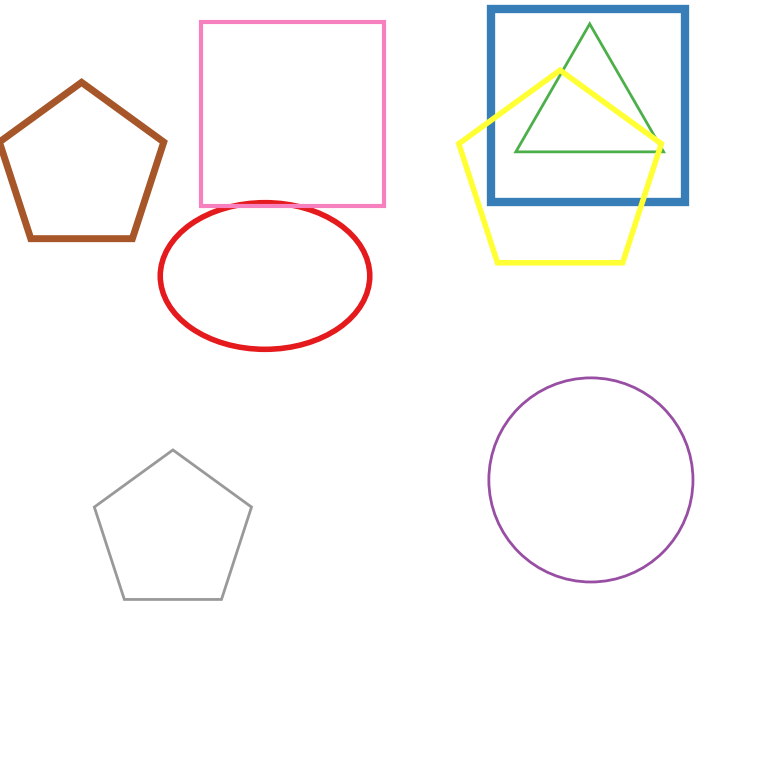[{"shape": "oval", "thickness": 2, "radius": 0.68, "center": [0.344, 0.642]}, {"shape": "square", "thickness": 3, "radius": 0.63, "center": [0.764, 0.863]}, {"shape": "triangle", "thickness": 1, "radius": 0.55, "center": [0.766, 0.858]}, {"shape": "circle", "thickness": 1, "radius": 0.66, "center": [0.767, 0.377]}, {"shape": "pentagon", "thickness": 2, "radius": 0.69, "center": [0.727, 0.771]}, {"shape": "pentagon", "thickness": 2.5, "radius": 0.56, "center": [0.106, 0.781]}, {"shape": "square", "thickness": 1.5, "radius": 0.6, "center": [0.38, 0.852]}, {"shape": "pentagon", "thickness": 1, "radius": 0.54, "center": [0.225, 0.308]}]